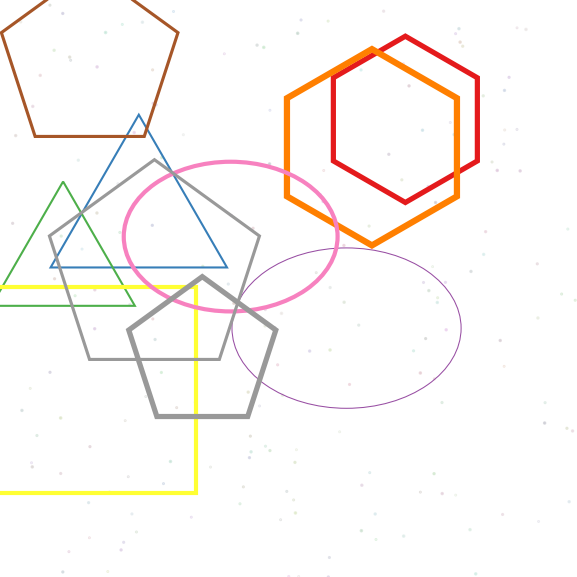[{"shape": "hexagon", "thickness": 2.5, "radius": 0.72, "center": [0.702, 0.792]}, {"shape": "triangle", "thickness": 1, "radius": 0.88, "center": [0.24, 0.624]}, {"shape": "triangle", "thickness": 1, "radius": 0.72, "center": [0.109, 0.541]}, {"shape": "oval", "thickness": 0.5, "radius": 0.99, "center": [0.6, 0.431]}, {"shape": "hexagon", "thickness": 3, "radius": 0.85, "center": [0.644, 0.744]}, {"shape": "square", "thickness": 2, "radius": 0.89, "center": [0.162, 0.324]}, {"shape": "pentagon", "thickness": 1.5, "radius": 0.8, "center": [0.155, 0.893]}, {"shape": "oval", "thickness": 2, "radius": 0.93, "center": [0.399, 0.589]}, {"shape": "pentagon", "thickness": 2.5, "radius": 0.67, "center": [0.35, 0.386]}, {"shape": "pentagon", "thickness": 1.5, "radius": 0.96, "center": [0.267, 0.531]}]